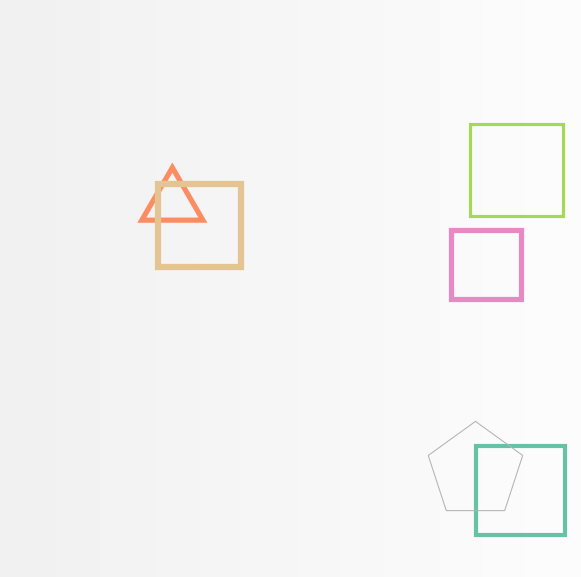[{"shape": "square", "thickness": 2, "radius": 0.38, "center": [0.895, 0.15]}, {"shape": "triangle", "thickness": 2.5, "radius": 0.3, "center": [0.297, 0.648]}, {"shape": "square", "thickness": 2.5, "radius": 0.3, "center": [0.836, 0.541]}, {"shape": "square", "thickness": 1.5, "radius": 0.4, "center": [0.888, 0.704]}, {"shape": "square", "thickness": 3, "radius": 0.36, "center": [0.343, 0.608]}, {"shape": "pentagon", "thickness": 0.5, "radius": 0.43, "center": [0.818, 0.184]}]